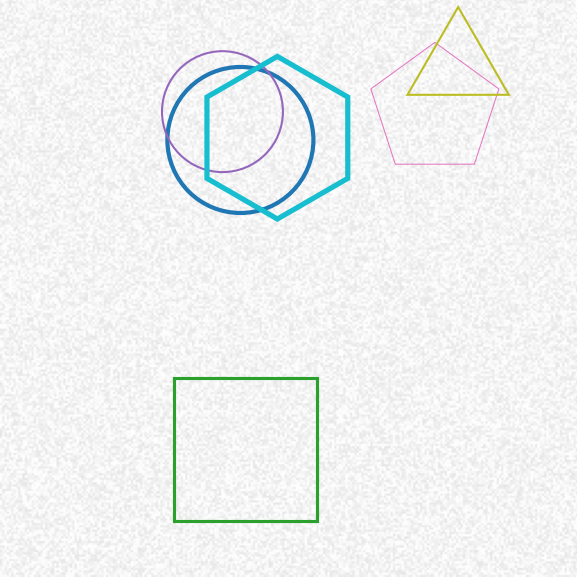[{"shape": "circle", "thickness": 2, "radius": 0.63, "center": [0.416, 0.757]}, {"shape": "square", "thickness": 1.5, "radius": 0.62, "center": [0.425, 0.221]}, {"shape": "circle", "thickness": 1, "radius": 0.52, "center": [0.385, 0.806]}, {"shape": "pentagon", "thickness": 0.5, "radius": 0.58, "center": [0.753, 0.809]}, {"shape": "triangle", "thickness": 1, "radius": 0.51, "center": [0.793, 0.886]}, {"shape": "hexagon", "thickness": 2.5, "radius": 0.7, "center": [0.48, 0.761]}]